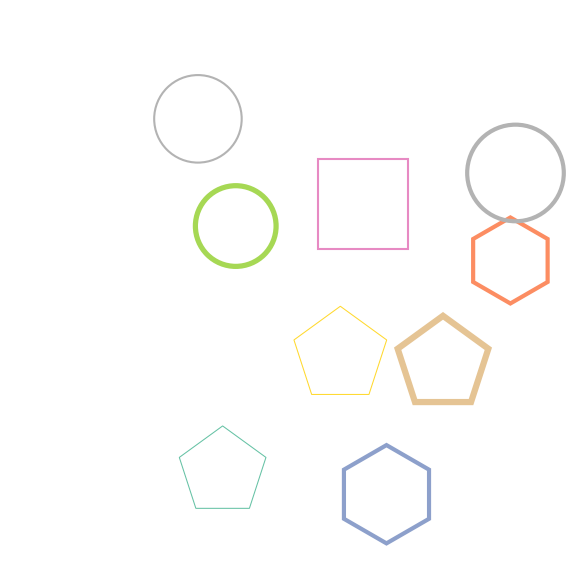[{"shape": "pentagon", "thickness": 0.5, "radius": 0.39, "center": [0.386, 0.183]}, {"shape": "hexagon", "thickness": 2, "radius": 0.37, "center": [0.884, 0.548]}, {"shape": "hexagon", "thickness": 2, "radius": 0.43, "center": [0.669, 0.143]}, {"shape": "square", "thickness": 1, "radius": 0.39, "center": [0.628, 0.645]}, {"shape": "circle", "thickness": 2.5, "radius": 0.35, "center": [0.408, 0.608]}, {"shape": "pentagon", "thickness": 0.5, "radius": 0.42, "center": [0.589, 0.384]}, {"shape": "pentagon", "thickness": 3, "radius": 0.41, "center": [0.767, 0.37]}, {"shape": "circle", "thickness": 1, "radius": 0.38, "center": [0.343, 0.793]}, {"shape": "circle", "thickness": 2, "radius": 0.42, "center": [0.893, 0.7]}]